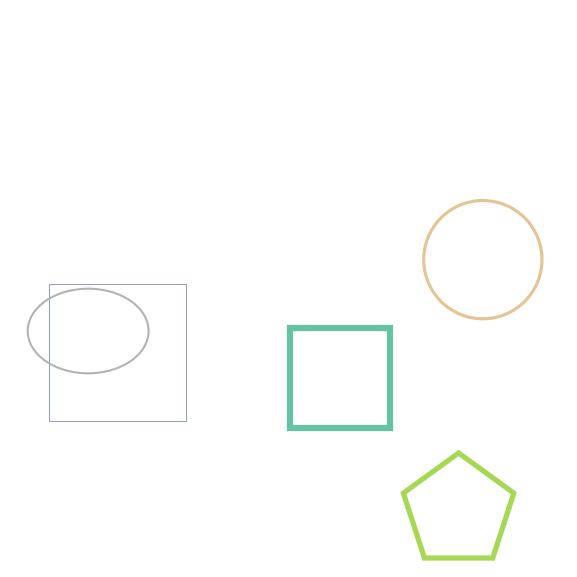[{"shape": "square", "thickness": 3, "radius": 0.43, "center": [0.589, 0.344]}, {"shape": "square", "thickness": 0.5, "radius": 0.59, "center": [0.204, 0.389]}, {"shape": "pentagon", "thickness": 2.5, "radius": 0.5, "center": [0.794, 0.114]}, {"shape": "circle", "thickness": 1.5, "radius": 0.51, "center": [0.836, 0.55]}, {"shape": "oval", "thickness": 1, "radius": 0.52, "center": [0.153, 0.426]}]